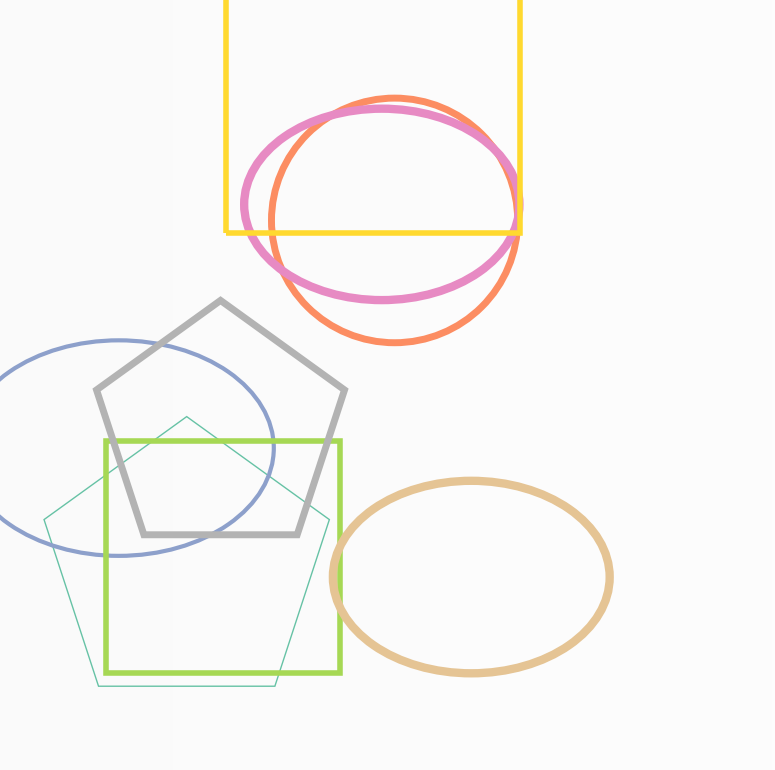[{"shape": "pentagon", "thickness": 0.5, "radius": 0.97, "center": [0.241, 0.265]}, {"shape": "circle", "thickness": 2.5, "radius": 0.79, "center": [0.509, 0.714]}, {"shape": "oval", "thickness": 1.5, "radius": 1.0, "center": [0.153, 0.418]}, {"shape": "oval", "thickness": 3, "radius": 0.89, "center": [0.493, 0.735]}, {"shape": "square", "thickness": 2, "radius": 0.75, "center": [0.288, 0.277]}, {"shape": "square", "thickness": 2, "radius": 0.95, "center": [0.481, 0.888]}, {"shape": "oval", "thickness": 3, "radius": 0.89, "center": [0.608, 0.251]}, {"shape": "pentagon", "thickness": 2.5, "radius": 0.84, "center": [0.285, 0.442]}]